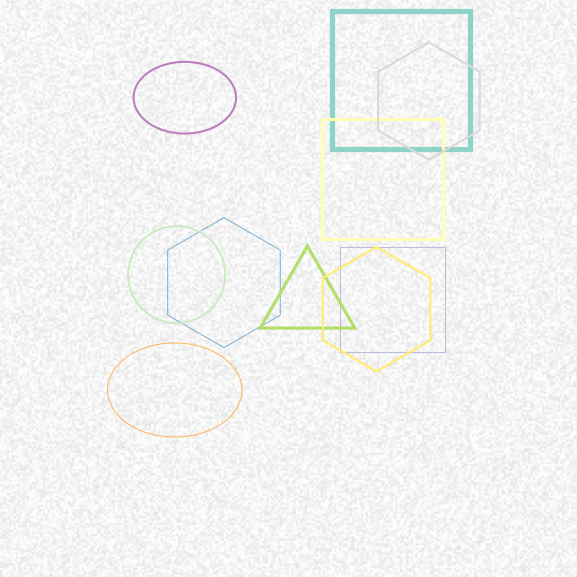[{"shape": "square", "thickness": 2.5, "radius": 0.6, "center": [0.694, 0.86]}, {"shape": "square", "thickness": 1.5, "radius": 0.52, "center": [0.662, 0.689]}, {"shape": "square", "thickness": 0.5, "radius": 0.46, "center": [0.679, 0.481]}, {"shape": "hexagon", "thickness": 0.5, "radius": 0.56, "center": [0.388, 0.51]}, {"shape": "oval", "thickness": 0.5, "radius": 0.58, "center": [0.303, 0.324]}, {"shape": "triangle", "thickness": 1.5, "radius": 0.47, "center": [0.532, 0.478]}, {"shape": "hexagon", "thickness": 1, "radius": 0.51, "center": [0.743, 0.824]}, {"shape": "oval", "thickness": 1, "radius": 0.44, "center": [0.32, 0.83]}, {"shape": "circle", "thickness": 1, "radius": 0.42, "center": [0.306, 0.524]}, {"shape": "hexagon", "thickness": 1, "radius": 0.54, "center": [0.652, 0.464]}]